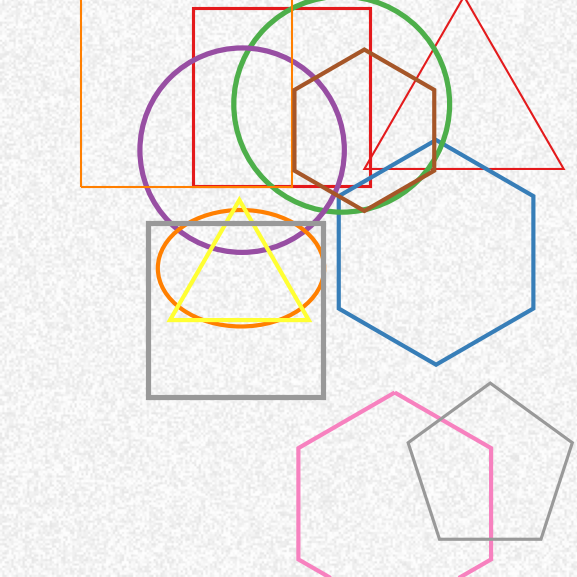[{"shape": "square", "thickness": 1.5, "radius": 0.77, "center": [0.487, 0.831]}, {"shape": "triangle", "thickness": 1, "radius": 1.0, "center": [0.804, 0.806]}, {"shape": "hexagon", "thickness": 2, "radius": 0.97, "center": [0.755, 0.562]}, {"shape": "circle", "thickness": 2.5, "radius": 0.93, "center": [0.592, 0.819]}, {"shape": "circle", "thickness": 2.5, "radius": 0.88, "center": [0.419, 0.739]}, {"shape": "square", "thickness": 1, "radius": 0.92, "center": [0.323, 0.859]}, {"shape": "oval", "thickness": 2, "radius": 0.72, "center": [0.417, 0.535]}, {"shape": "triangle", "thickness": 2, "radius": 0.69, "center": [0.414, 0.514]}, {"shape": "hexagon", "thickness": 2, "radius": 0.7, "center": [0.631, 0.774]}, {"shape": "hexagon", "thickness": 2, "radius": 0.96, "center": [0.684, 0.127]}, {"shape": "pentagon", "thickness": 1.5, "radius": 0.75, "center": [0.849, 0.186]}, {"shape": "square", "thickness": 2.5, "radius": 0.76, "center": [0.408, 0.462]}]